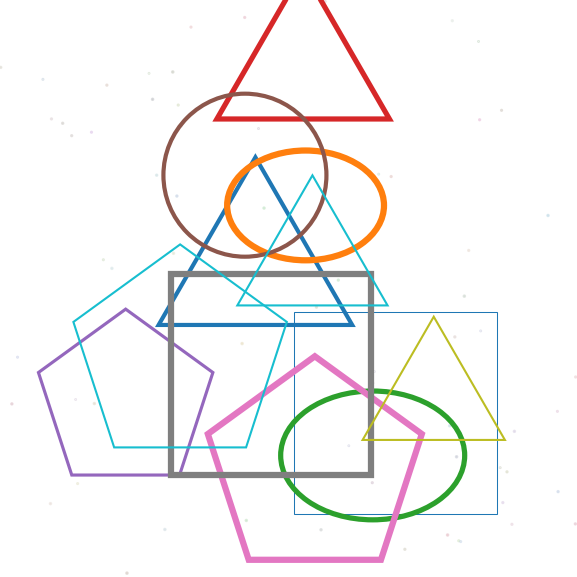[{"shape": "square", "thickness": 0.5, "radius": 0.88, "center": [0.685, 0.284]}, {"shape": "triangle", "thickness": 2, "radius": 0.97, "center": [0.442, 0.533]}, {"shape": "oval", "thickness": 3, "radius": 0.68, "center": [0.529, 0.643]}, {"shape": "oval", "thickness": 2.5, "radius": 0.8, "center": [0.645, 0.211]}, {"shape": "triangle", "thickness": 2.5, "radius": 0.86, "center": [0.525, 0.879]}, {"shape": "pentagon", "thickness": 1.5, "radius": 0.79, "center": [0.218, 0.305]}, {"shape": "circle", "thickness": 2, "radius": 0.71, "center": [0.424, 0.696]}, {"shape": "pentagon", "thickness": 3, "radius": 0.97, "center": [0.545, 0.187]}, {"shape": "square", "thickness": 3, "radius": 0.87, "center": [0.469, 0.351]}, {"shape": "triangle", "thickness": 1, "radius": 0.71, "center": [0.751, 0.308]}, {"shape": "triangle", "thickness": 1, "radius": 0.75, "center": [0.541, 0.545]}, {"shape": "pentagon", "thickness": 1, "radius": 0.97, "center": [0.312, 0.382]}]